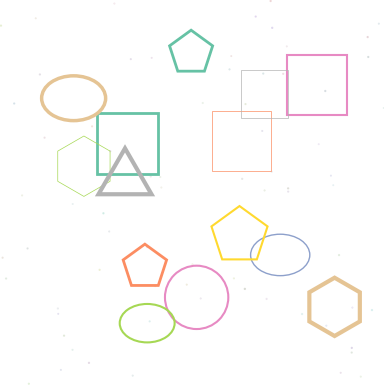[{"shape": "square", "thickness": 2, "radius": 0.39, "center": [0.332, 0.628]}, {"shape": "pentagon", "thickness": 2, "radius": 0.29, "center": [0.496, 0.863]}, {"shape": "pentagon", "thickness": 2, "radius": 0.3, "center": [0.376, 0.307]}, {"shape": "square", "thickness": 0.5, "radius": 0.39, "center": [0.627, 0.635]}, {"shape": "oval", "thickness": 1, "radius": 0.38, "center": [0.728, 0.338]}, {"shape": "square", "thickness": 1.5, "radius": 0.39, "center": [0.824, 0.779]}, {"shape": "circle", "thickness": 1.5, "radius": 0.41, "center": [0.511, 0.228]}, {"shape": "oval", "thickness": 1.5, "radius": 0.36, "center": [0.382, 0.161]}, {"shape": "hexagon", "thickness": 0.5, "radius": 0.39, "center": [0.218, 0.568]}, {"shape": "pentagon", "thickness": 1.5, "radius": 0.38, "center": [0.622, 0.388]}, {"shape": "oval", "thickness": 2.5, "radius": 0.42, "center": [0.191, 0.745]}, {"shape": "hexagon", "thickness": 3, "radius": 0.38, "center": [0.869, 0.203]}, {"shape": "triangle", "thickness": 3, "radius": 0.4, "center": [0.325, 0.535]}, {"shape": "square", "thickness": 0.5, "radius": 0.31, "center": [0.687, 0.756]}]